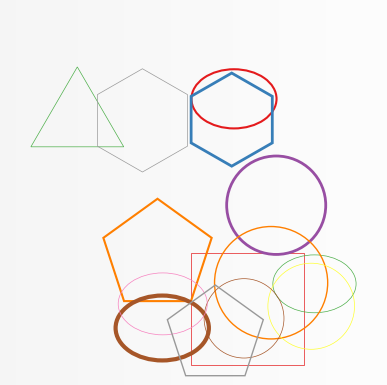[{"shape": "oval", "thickness": 1.5, "radius": 0.55, "center": [0.604, 0.743]}, {"shape": "square", "thickness": 0.5, "radius": 0.73, "center": [0.638, 0.198]}, {"shape": "hexagon", "thickness": 2, "radius": 0.6, "center": [0.598, 0.689]}, {"shape": "triangle", "thickness": 0.5, "radius": 0.69, "center": [0.199, 0.688]}, {"shape": "oval", "thickness": 0.5, "radius": 0.54, "center": [0.812, 0.263]}, {"shape": "circle", "thickness": 2, "radius": 0.64, "center": [0.713, 0.467]}, {"shape": "pentagon", "thickness": 1.5, "radius": 0.73, "center": [0.406, 0.337]}, {"shape": "circle", "thickness": 1, "radius": 0.73, "center": [0.7, 0.266]}, {"shape": "circle", "thickness": 0.5, "radius": 0.56, "center": [0.803, 0.205]}, {"shape": "circle", "thickness": 0.5, "radius": 0.52, "center": [0.63, 0.173]}, {"shape": "oval", "thickness": 3, "radius": 0.6, "center": [0.419, 0.148]}, {"shape": "oval", "thickness": 0.5, "radius": 0.57, "center": [0.42, 0.211]}, {"shape": "hexagon", "thickness": 0.5, "radius": 0.67, "center": [0.368, 0.687]}, {"shape": "pentagon", "thickness": 1, "radius": 0.65, "center": [0.556, 0.129]}]